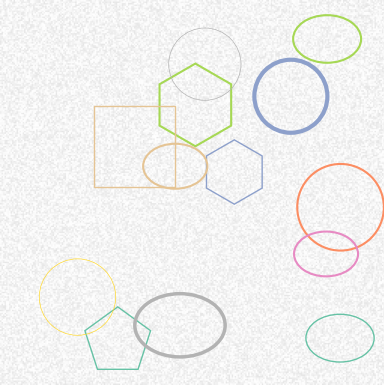[{"shape": "oval", "thickness": 1, "radius": 0.44, "center": [0.883, 0.122]}, {"shape": "pentagon", "thickness": 1, "radius": 0.45, "center": [0.306, 0.113]}, {"shape": "circle", "thickness": 1.5, "radius": 0.56, "center": [0.885, 0.462]}, {"shape": "circle", "thickness": 3, "radius": 0.47, "center": [0.756, 0.75]}, {"shape": "hexagon", "thickness": 1, "radius": 0.42, "center": [0.609, 0.553]}, {"shape": "oval", "thickness": 1.5, "radius": 0.42, "center": [0.847, 0.34]}, {"shape": "hexagon", "thickness": 1.5, "radius": 0.54, "center": [0.507, 0.727]}, {"shape": "oval", "thickness": 1.5, "radius": 0.44, "center": [0.85, 0.899]}, {"shape": "circle", "thickness": 0.5, "radius": 0.5, "center": [0.201, 0.228]}, {"shape": "square", "thickness": 1, "radius": 0.53, "center": [0.35, 0.618]}, {"shape": "oval", "thickness": 1.5, "radius": 0.42, "center": [0.455, 0.568]}, {"shape": "oval", "thickness": 2.5, "radius": 0.59, "center": [0.468, 0.155]}, {"shape": "circle", "thickness": 0.5, "radius": 0.47, "center": [0.532, 0.833]}]